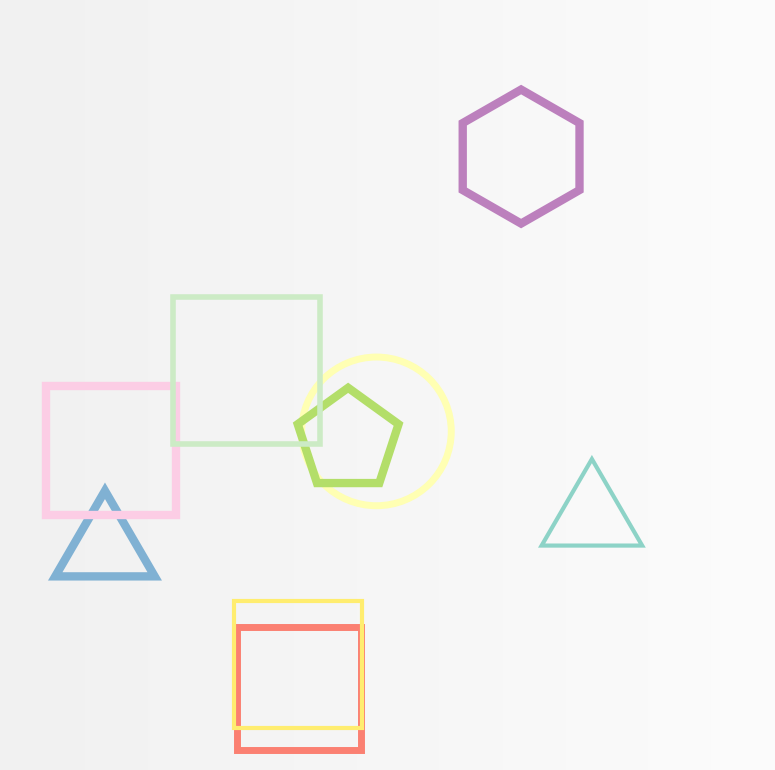[{"shape": "triangle", "thickness": 1.5, "radius": 0.37, "center": [0.764, 0.329]}, {"shape": "circle", "thickness": 2.5, "radius": 0.48, "center": [0.486, 0.44]}, {"shape": "square", "thickness": 2.5, "radius": 0.4, "center": [0.386, 0.106]}, {"shape": "triangle", "thickness": 3, "radius": 0.37, "center": [0.135, 0.289]}, {"shape": "pentagon", "thickness": 3, "radius": 0.34, "center": [0.449, 0.428]}, {"shape": "square", "thickness": 3, "radius": 0.42, "center": [0.143, 0.415]}, {"shape": "hexagon", "thickness": 3, "radius": 0.44, "center": [0.672, 0.797]}, {"shape": "square", "thickness": 2, "radius": 0.48, "center": [0.318, 0.519]}, {"shape": "square", "thickness": 1.5, "radius": 0.41, "center": [0.384, 0.137]}]